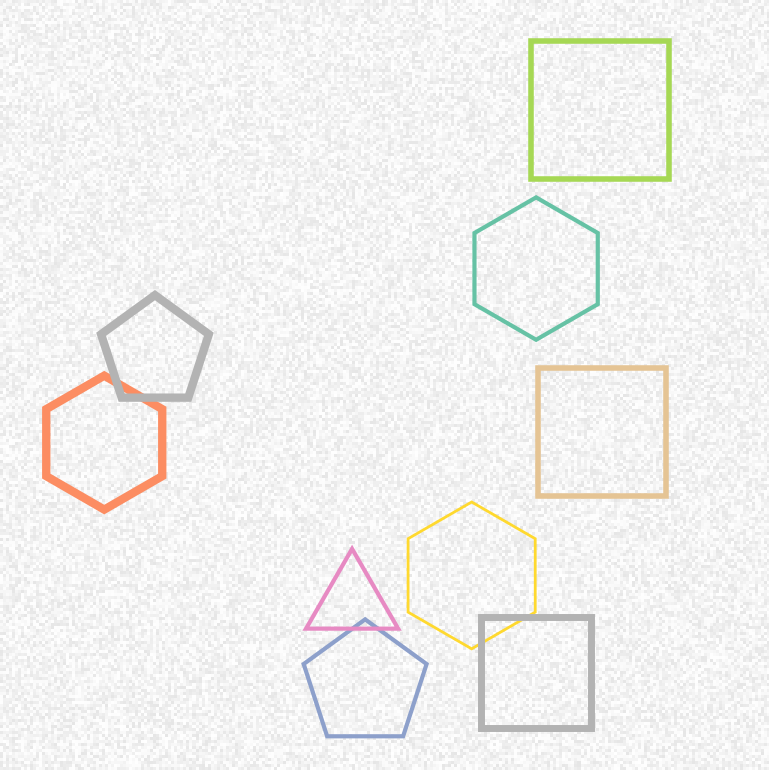[{"shape": "hexagon", "thickness": 1.5, "radius": 0.46, "center": [0.696, 0.651]}, {"shape": "hexagon", "thickness": 3, "radius": 0.43, "center": [0.135, 0.425]}, {"shape": "pentagon", "thickness": 1.5, "radius": 0.42, "center": [0.474, 0.112]}, {"shape": "triangle", "thickness": 1.5, "radius": 0.35, "center": [0.457, 0.218]}, {"shape": "square", "thickness": 2, "radius": 0.45, "center": [0.779, 0.857]}, {"shape": "hexagon", "thickness": 1, "radius": 0.48, "center": [0.613, 0.253]}, {"shape": "square", "thickness": 2, "radius": 0.42, "center": [0.782, 0.439]}, {"shape": "pentagon", "thickness": 3, "radius": 0.37, "center": [0.201, 0.543]}, {"shape": "square", "thickness": 2.5, "radius": 0.36, "center": [0.696, 0.126]}]